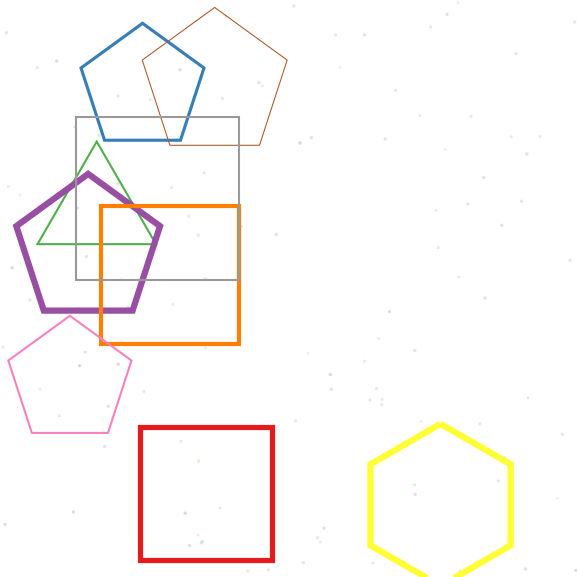[{"shape": "square", "thickness": 2.5, "radius": 0.58, "center": [0.357, 0.145]}, {"shape": "pentagon", "thickness": 1.5, "radius": 0.56, "center": [0.247, 0.847]}, {"shape": "triangle", "thickness": 1, "radius": 0.59, "center": [0.168, 0.636]}, {"shape": "pentagon", "thickness": 3, "radius": 0.65, "center": [0.153, 0.567]}, {"shape": "square", "thickness": 2, "radius": 0.6, "center": [0.294, 0.523]}, {"shape": "hexagon", "thickness": 3, "radius": 0.7, "center": [0.763, 0.125]}, {"shape": "pentagon", "thickness": 0.5, "radius": 0.66, "center": [0.372, 0.854]}, {"shape": "pentagon", "thickness": 1, "radius": 0.56, "center": [0.121, 0.34]}, {"shape": "square", "thickness": 1, "radius": 0.71, "center": [0.273, 0.655]}]